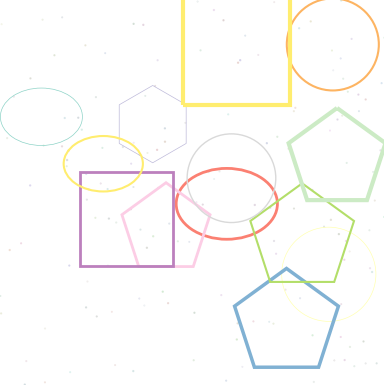[{"shape": "oval", "thickness": 0.5, "radius": 0.53, "center": [0.108, 0.697]}, {"shape": "circle", "thickness": 0.5, "radius": 0.61, "center": [0.854, 0.288]}, {"shape": "hexagon", "thickness": 0.5, "radius": 0.5, "center": [0.397, 0.678]}, {"shape": "oval", "thickness": 2, "radius": 0.66, "center": [0.589, 0.471]}, {"shape": "pentagon", "thickness": 2.5, "radius": 0.71, "center": [0.744, 0.161]}, {"shape": "circle", "thickness": 1.5, "radius": 0.6, "center": [0.864, 0.885]}, {"shape": "pentagon", "thickness": 1.5, "radius": 0.71, "center": [0.785, 0.382]}, {"shape": "pentagon", "thickness": 2, "radius": 0.6, "center": [0.431, 0.405]}, {"shape": "circle", "thickness": 1, "radius": 0.58, "center": [0.601, 0.537]}, {"shape": "square", "thickness": 2, "radius": 0.61, "center": [0.329, 0.431]}, {"shape": "pentagon", "thickness": 3, "radius": 0.66, "center": [0.875, 0.587]}, {"shape": "square", "thickness": 3, "radius": 0.7, "center": [0.614, 0.869]}, {"shape": "oval", "thickness": 1.5, "radius": 0.51, "center": [0.268, 0.575]}]